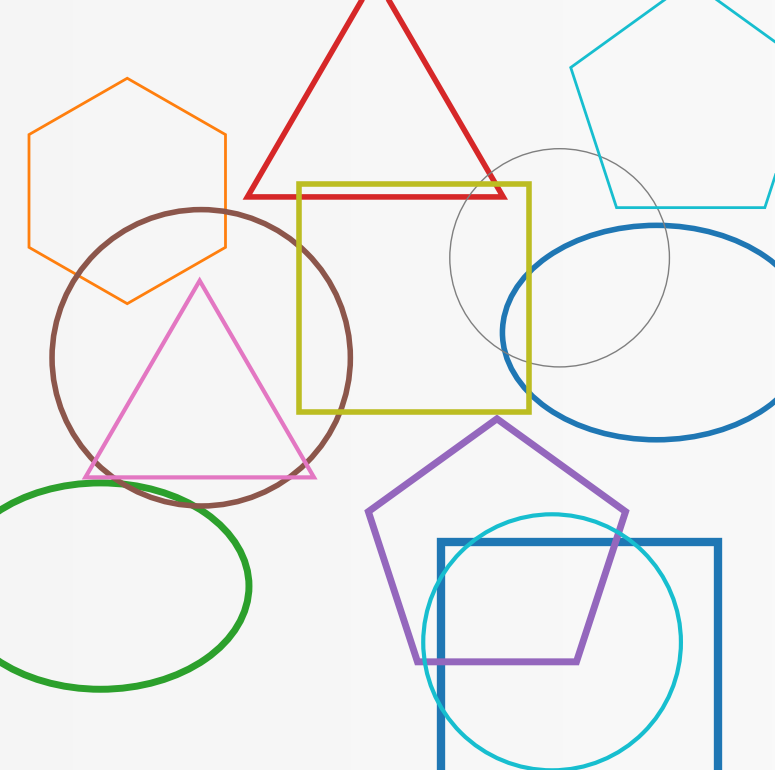[{"shape": "oval", "thickness": 2, "radius": 0.99, "center": [0.847, 0.568]}, {"shape": "square", "thickness": 3, "radius": 0.89, "center": [0.748, 0.117]}, {"shape": "hexagon", "thickness": 1, "radius": 0.73, "center": [0.164, 0.752]}, {"shape": "oval", "thickness": 2.5, "radius": 0.96, "center": [0.13, 0.239]}, {"shape": "triangle", "thickness": 2, "radius": 0.95, "center": [0.484, 0.84]}, {"shape": "pentagon", "thickness": 2.5, "radius": 0.87, "center": [0.641, 0.282]}, {"shape": "circle", "thickness": 2, "radius": 0.96, "center": [0.26, 0.535]}, {"shape": "triangle", "thickness": 1.5, "radius": 0.85, "center": [0.258, 0.465]}, {"shape": "circle", "thickness": 0.5, "radius": 0.71, "center": [0.722, 0.665]}, {"shape": "square", "thickness": 2, "radius": 0.74, "center": [0.534, 0.612]}, {"shape": "pentagon", "thickness": 1, "radius": 0.81, "center": [0.891, 0.862]}, {"shape": "circle", "thickness": 1.5, "radius": 0.83, "center": [0.712, 0.166]}]